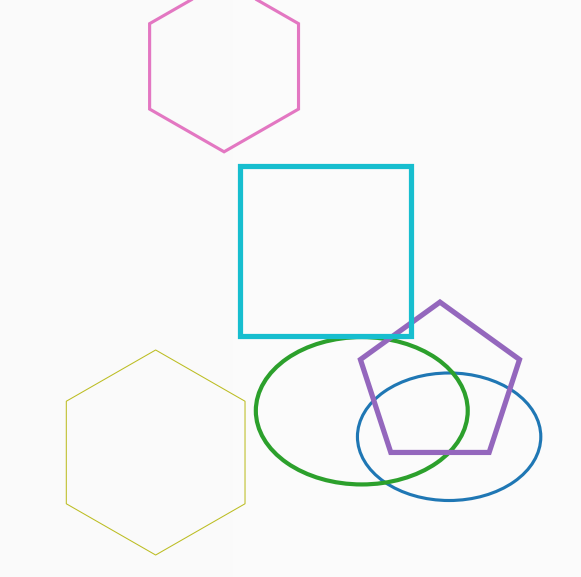[{"shape": "oval", "thickness": 1.5, "radius": 0.79, "center": [0.773, 0.243]}, {"shape": "oval", "thickness": 2, "radius": 0.91, "center": [0.622, 0.288]}, {"shape": "pentagon", "thickness": 2.5, "radius": 0.72, "center": [0.757, 0.332]}, {"shape": "hexagon", "thickness": 1.5, "radius": 0.74, "center": [0.385, 0.884]}, {"shape": "hexagon", "thickness": 0.5, "radius": 0.89, "center": [0.268, 0.216]}, {"shape": "square", "thickness": 2.5, "radius": 0.74, "center": [0.56, 0.565]}]